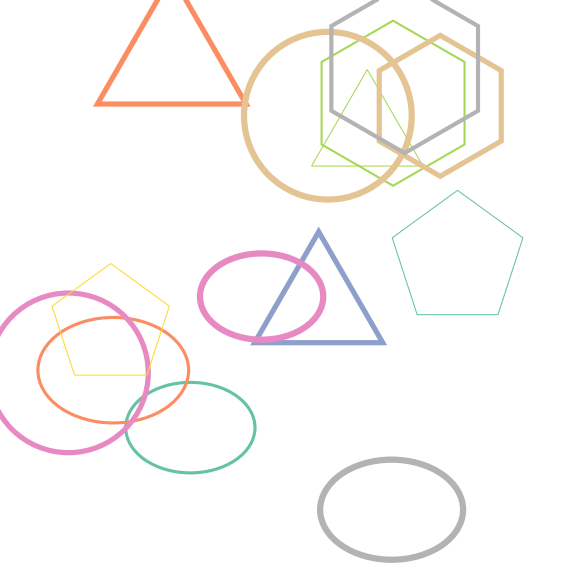[{"shape": "oval", "thickness": 1.5, "radius": 0.56, "center": [0.33, 0.259]}, {"shape": "pentagon", "thickness": 0.5, "radius": 0.6, "center": [0.792, 0.551]}, {"shape": "oval", "thickness": 1.5, "radius": 0.65, "center": [0.196, 0.358]}, {"shape": "triangle", "thickness": 2.5, "radius": 0.74, "center": [0.297, 0.893]}, {"shape": "triangle", "thickness": 2.5, "radius": 0.64, "center": [0.552, 0.47]}, {"shape": "circle", "thickness": 2.5, "radius": 0.69, "center": [0.118, 0.354]}, {"shape": "oval", "thickness": 3, "radius": 0.53, "center": [0.453, 0.486]}, {"shape": "hexagon", "thickness": 1, "radius": 0.71, "center": [0.681, 0.82]}, {"shape": "triangle", "thickness": 0.5, "radius": 0.56, "center": [0.636, 0.767]}, {"shape": "pentagon", "thickness": 0.5, "radius": 0.53, "center": [0.192, 0.436]}, {"shape": "circle", "thickness": 3, "radius": 0.73, "center": [0.568, 0.799]}, {"shape": "hexagon", "thickness": 2.5, "radius": 0.61, "center": [0.762, 0.816]}, {"shape": "hexagon", "thickness": 2, "radius": 0.73, "center": [0.701, 0.881]}, {"shape": "oval", "thickness": 3, "radius": 0.62, "center": [0.678, 0.117]}]